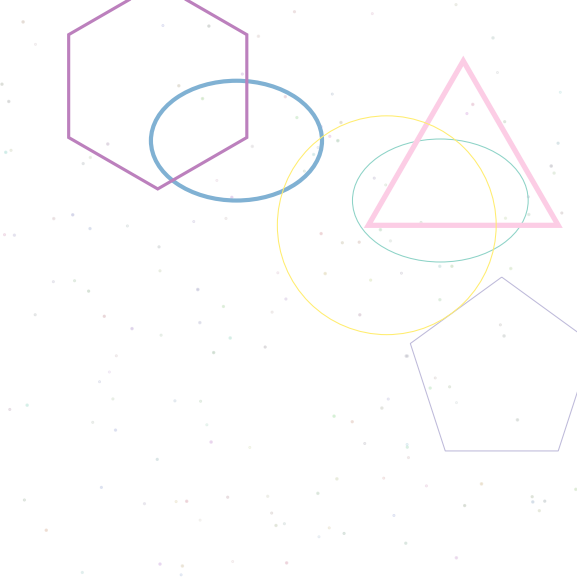[{"shape": "oval", "thickness": 0.5, "radius": 0.76, "center": [0.762, 0.652]}, {"shape": "pentagon", "thickness": 0.5, "radius": 0.83, "center": [0.869, 0.353]}, {"shape": "oval", "thickness": 2, "radius": 0.74, "center": [0.409, 0.756]}, {"shape": "triangle", "thickness": 2.5, "radius": 0.95, "center": [0.802, 0.704]}, {"shape": "hexagon", "thickness": 1.5, "radius": 0.89, "center": [0.273, 0.85]}, {"shape": "circle", "thickness": 0.5, "radius": 0.95, "center": [0.67, 0.609]}]